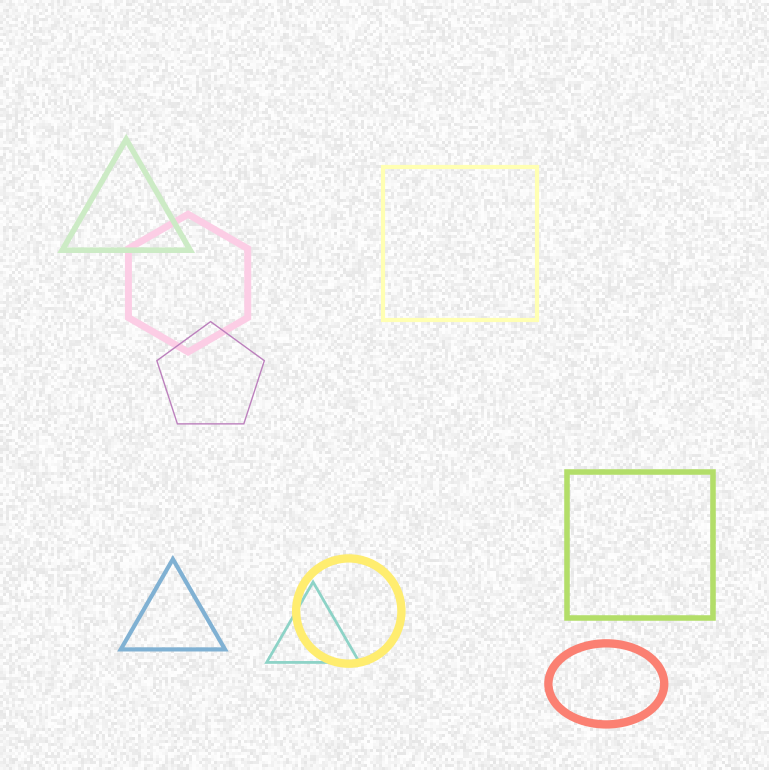[{"shape": "triangle", "thickness": 1, "radius": 0.35, "center": [0.407, 0.175]}, {"shape": "square", "thickness": 1.5, "radius": 0.5, "center": [0.597, 0.684]}, {"shape": "oval", "thickness": 3, "radius": 0.38, "center": [0.787, 0.112]}, {"shape": "triangle", "thickness": 1.5, "radius": 0.39, "center": [0.225, 0.196]}, {"shape": "square", "thickness": 2, "radius": 0.47, "center": [0.831, 0.292]}, {"shape": "hexagon", "thickness": 2.5, "radius": 0.45, "center": [0.244, 0.632]}, {"shape": "pentagon", "thickness": 0.5, "radius": 0.37, "center": [0.274, 0.509]}, {"shape": "triangle", "thickness": 2, "radius": 0.48, "center": [0.164, 0.723]}, {"shape": "circle", "thickness": 3, "radius": 0.34, "center": [0.453, 0.206]}]